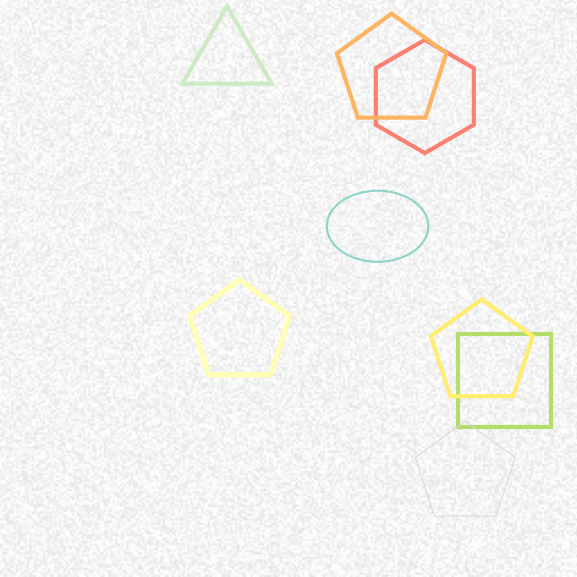[{"shape": "oval", "thickness": 1, "radius": 0.44, "center": [0.654, 0.607]}, {"shape": "pentagon", "thickness": 2.5, "radius": 0.46, "center": [0.415, 0.424]}, {"shape": "hexagon", "thickness": 2, "radius": 0.49, "center": [0.736, 0.832]}, {"shape": "pentagon", "thickness": 2, "radius": 0.5, "center": [0.678, 0.876]}, {"shape": "square", "thickness": 2, "radius": 0.4, "center": [0.874, 0.341]}, {"shape": "pentagon", "thickness": 0.5, "radius": 0.45, "center": [0.806, 0.179]}, {"shape": "triangle", "thickness": 2, "radius": 0.45, "center": [0.393, 0.899]}, {"shape": "pentagon", "thickness": 2, "radius": 0.46, "center": [0.834, 0.388]}]